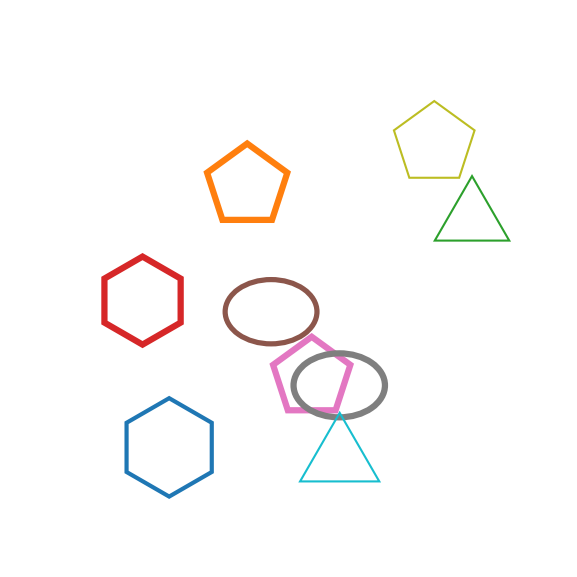[{"shape": "hexagon", "thickness": 2, "radius": 0.43, "center": [0.293, 0.224]}, {"shape": "pentagon", "thickness": 3, "radius": 0.37, "center": [0.428, 0.677]}, {"shape": "triangle", "thickness": 1, "radius": 0.37, "center": [0.817, 0.62]}, {"shape": "hexagon", "thickness": 3, "radius": 0.38, "center": [0.247, 0.479]}, {"shape": "oval", "thickness": 2.5, "radius": 0.4, "center": [0.469, 0.459]}, {"shape": "pentagon", "thickness": 3, "radius": 0.35, "center": [0.54, 0.346]}, {"shape": "oval", "thickness": 3, "radius": 0.4, "center": [0.587, 0.332]}, {"shape": "pentagon", "thickness": 1, "radius": 0.37, "center": [0.752, 0.751]}, {"shape": "triangle", "thickness": 1, "radius": 0.4, "center": [0.588, 0.205]}]